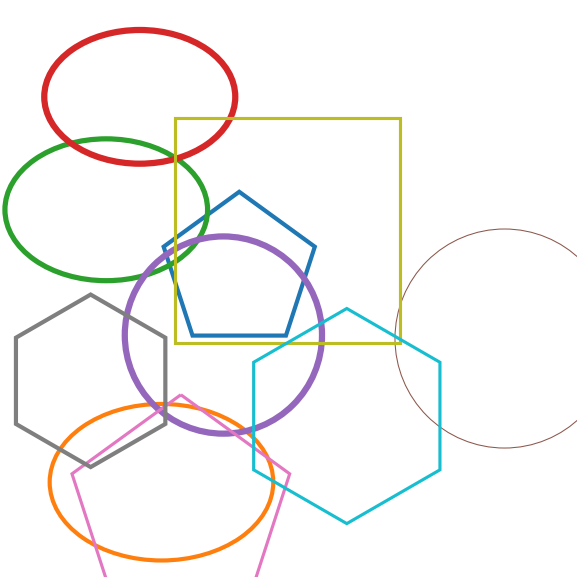[{"shape": "pentagon", "thickness": 2, "radius": 0.69, "center": [0.414, 0.529]}, {"shape": "oval", "thickness": 2, "radius": 0.97, "center": [0.28, 0.164]}, {"shape": "oval", "thickness": 2.5, "radius": 0.88, "center": [0.184, 0.636]}, {"shape": "oval", "thickness": 3, "radius": 0.83, "center": [0.242, 0.831]}, {"shape": "circle", "thickness": 3, "radius": 0.85, "center": [0.387, 0.419]}, {"shape": "circle", "thickness": 0.5, "radius": 0.95, "center": [0.874, 0.413]}, {"shape": "pentagon", "thickness": 1.5, "radius": 0.99, "center": [0.313, 0.117]}, {"shape": "hexagon", "thickness": 2, "radius": 0.75, "center": [0.157, 0.34]}, {"shape": "square", "thickness": 1.5, "radius": 0.97, "center": [0.499, 0.6]}, {"shape": "hexagon", "thickness": 1.5, "radius": 0.93, "center": [0.601, 0.279]}]